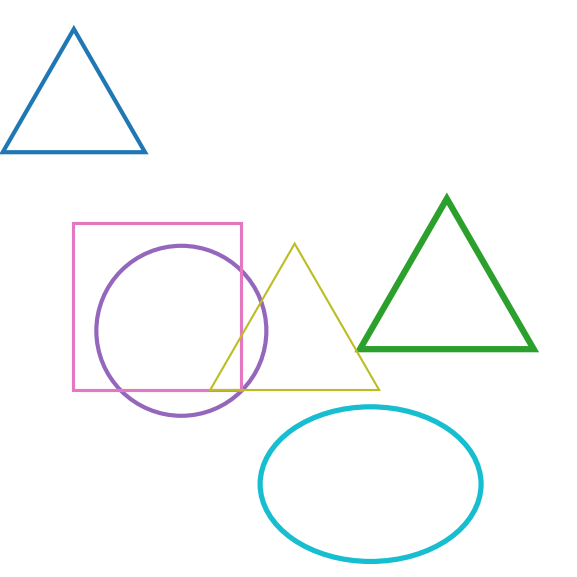[{"shape": "triangle", "thickness": 2, "radius": 0.71, "center": [0.128, 0.807]}, {"shape": "triangle", "thickness": 3, "radius": 0.87, "center": [0.774, 0.481]}, {"shape": "circle", "thickness": 2, "radius": 0.74, "center": [0.314, 0.426]}, {"shape": "square", "thickness": 1.5, "radius": 0.72, "center": [0.272, 0.468]}, {"shape": "triangle", "thickness": 1, "radius": 0.84, "center": [0.51, 0.408]}, {"shape": "oval", "thickness": 2.5, "radius": 0.96, "center": [0.642, 0.161]}]